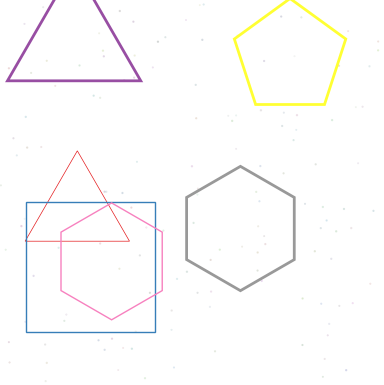[{"shape": "triangle", "thickness": 0.5, "radius": 0.78, "center": [0.201, 0.452]}, {"shape": "square", "thickness": 1, "radius": 0.84, "center": [0.235, 0.307]}, {"shape": "triangle", "thickness": 2, "radius": 1.0, "center": [0.193, 0.89]}, {"shape": "pentagon", "thickness": 2, "radius": 0.76, "center": [0.753, 0.852]}, {"shape": "hexagon", "thickness": 1, "radius": 0.76, "center": [0.29, 0.321]}, {"shape": "hexagon", "thickness": 2, "radius": 0.81, "center": [0.625, 0.406]}]